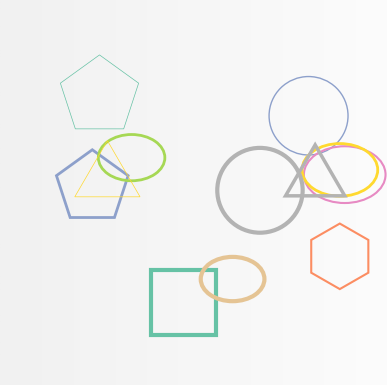[{"shape": "pentagon", "thickness": 0.5, "radius": 0.53, "center": [0.257, 0.751]}, {"shape": "square", "thickness": 3, "radius": 0.42, "center": [0.474, 0.214]}, {"shape": "hexagon", "thickness": 1.5, "radius": 0.43, "center": [0.877, 0.334]}, {"shape": "pentagon", "thickness": 2, "radius": 0.49, "center": [0.238, 0.514]}, {"shape": "circle", "thickness": 1, "radius": 0.51, "center": [0.796, 0.699]}, {"shape": "oval", "thickness": 1.5, "radius": 0.53, "center": [0.89, 0.546]}, {"shape": "oval", "thickness": 2, "radius": 0.43, "center": [0.34, 0.591]}, {"shape": "triangle", "thickness": 0.5, "radius": 0.49, "center": [0.277, 0.537]}, {"shape": "oval", "thickness": 2, "radius": 0.49, "center": [0.877, 0.559]}, {"shape": "oval", "thickness": 3, "radius": 0.41, "center": [0.6, 0.275]}, {"shape": "triangle", "thickness": 2.5, "radius": 0.44, "center": [0.813, 0.535]}, {"shape": "circle", "thickness": 3, "radius": 0.55, "center": [0.671, 0.506]}]